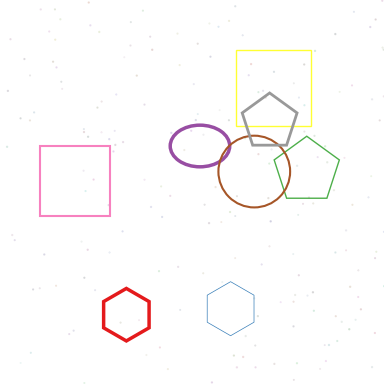[{"shape": "hexagon", "thickness": 2.5, "radius": 0.34, "center": [0.328, 0.183]}, {"shape": "hexagon", "thickness": 0.5, "radius": 0.35, "center": [0.599, 0.198]}, {"shape": "pentagon", "thickness": 1, "radius": 0.44, "center": [0.797, 0.557]}, {"shape": "oval", "thickness": 2.5, "radius": 0.39, "center": [0.519, 0.621]}, {"shape": "square", "thickness": 1, "radius": 0.49, "center": [0.711, 0.771]}, {"shape": "circle", "thickness": 1.5, "radius": 0.47, "center": [0.66, 0.554]}, {"shape": "square", "thickness": 1.5, "radius": 0.46, "center": [0.195, 0.53]}, {"shape": "pentagon", "thickness": 2, "radius": 0.37, "center": [0.7, 0.684]}]